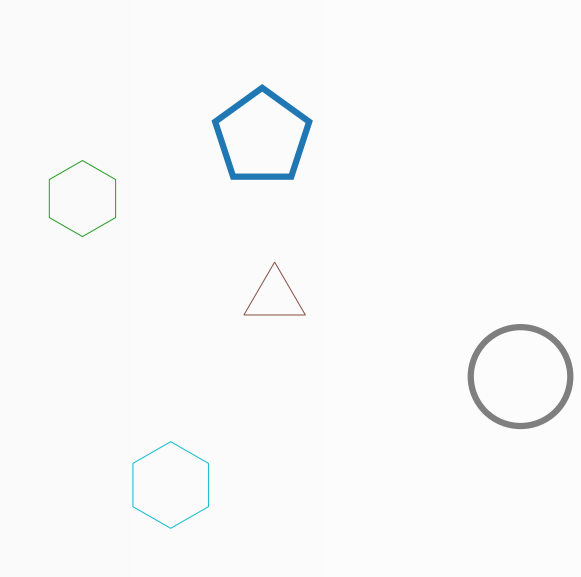[{"shape": "pentagon", "thickness": 3, "radius": 0.43, "center": [0.451, 0.762]}, {"shape": "hexagon", "thickness": 0.5, "radius": 0.33, "center": [0.142, 0.655]}, {"shape": "triangle", "thickness": 0.5, "radius": 0.31, "center": [0.472, 0.484]}, {"shape": "circle", "thickness": 3, "radius": 0.43, "center": [0.896, 0.347]}, {"shape": "hexagon", "thickness": 0.5, "radius": 0.38, "center": [0.294, 0.159]}]